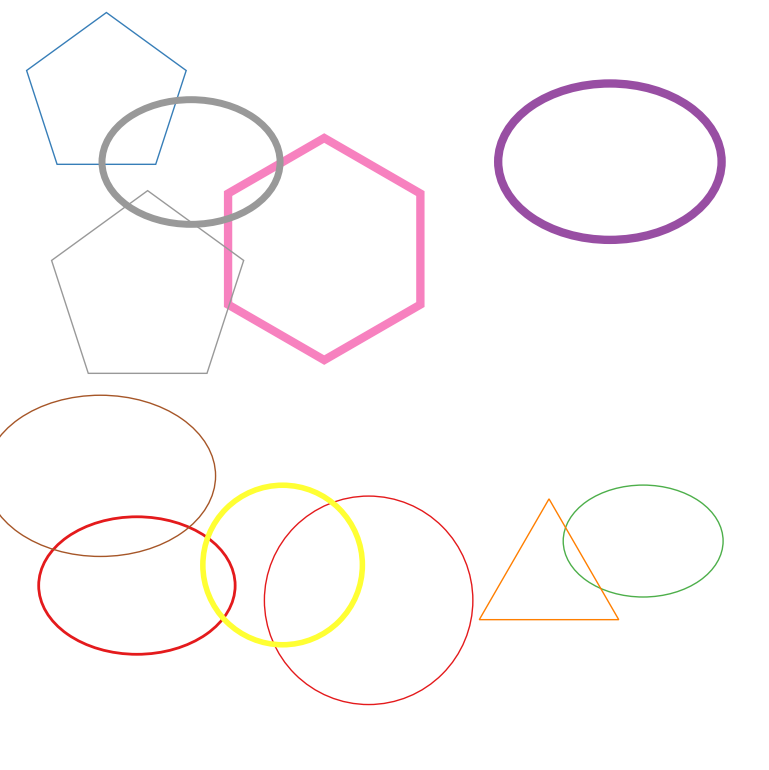[{"shape": "circle", "thickness": 0.5, "radius": 0.68, "center": [0.479, 0.22]}, {"shape": "oval", "thickness": 1, "radius": 0.64, "center": [0.178, 0.24]}, {"shape": "pentagon", "thickness": 0.5, "radius": 0.54, "center": [0.138, 0.875]}, {"shape": "oval", "thickness": 0.5, "radius": 0.52, "center": [0.835, 0.297]}, {"shape": "oval", "thickness": 3, "radius": 0.73, "center": [0.792, 0.79]}, {"shape": "triangle", "thickness": 0.5, "radius": 0.52, "center": [0.713, 0.248]}, {"shape": "circle", "thickness": 2, "radius": 0.52, "center": [0.367, 0.266]}, {"shape": "oval", "thickness": 0.5, "radius": 0.75, "center": [0.13, 0.382]}, {"shape": "hexagon", "thickness": 3, "radius": 0.72, "center": [0.421, 0.677]}, {"shape": "oval", "thickness": 2.5, "radius": 0.58, "center": [0.248, 0.79]}, {"shape": "pentagon", "thickness": 0.5, "radius": 0.66, "center": [0.192, 0.621]}]